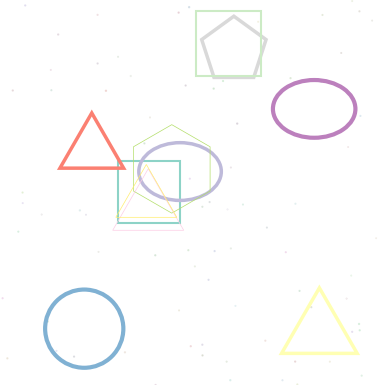[{"shape": "square", "thickness": 1.5, "radius": 0.4, "center": [0.388, 0.5]}, {"shape": "triangle", "thickness": 2.5, "radius": 0.57, "center": [0.83, 0.139]}, {"shape": "oval", "thickness": 2.5, "radius": 0.54, "center": [0.468, 0.554]}, {"shape": "triangle", "thickness": 2.5, "radius": 0.48, "center": [0.238, 0.611]}, {"shape": "circle", "thickness": 3, "radius": 0.51, "center": [0.219, 0.146]}, {"shape": "hexagon", "thickness": 0.5, "radius": 0.57, "center": [0.446, 0.561]}, {"shape": "triangle", "thickness": 0.5, "radius": 0.53, "center": [0.385, 0.455]}, {"shape": "pentagon", "thickness": 2.5, "radius": 0.44, "center": [0.607, 0.87]}, {"shape": "oval", "thickness": 3, "radius": 0.54, "center": [0.816, 0.717]}, {"shape": "square", "thickness": 1.5, "radius": 0.43, "center": [0.594, 0.887]}, {"shape": "triangle", "thickness": 0.5, "radius": 0.46, "center": [0.38, 0.481]}]